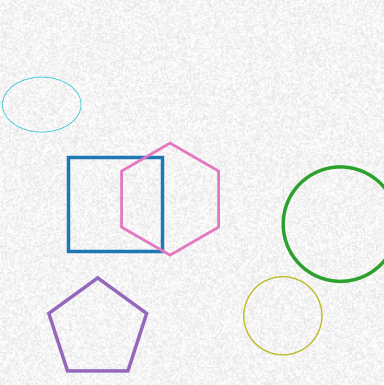[{"shape": "square", "thickness": 2.5, "radius": 0.61, "center": [0.299, 0.47]}, {"shape": "circle", "thickness": 2.5, "radius": 0.74, "center": [0.884, 0.418]}, {"shape": "pentagon", "thickness": 2.5, "radius": 0.67, "center": [0.254, 0.145]}, {"shape": "hexagon", "thickness": 2, "radius": 0.73, "center": [0.442, 0.483]}, {"shape": "circle", "thickness": 1, "radius": 0.51, "center": [0.735, 0.18]}, {"shape": "oval", "thickness": 0.5, "radius": 0.51, "center": [0.108, 0.728]}]